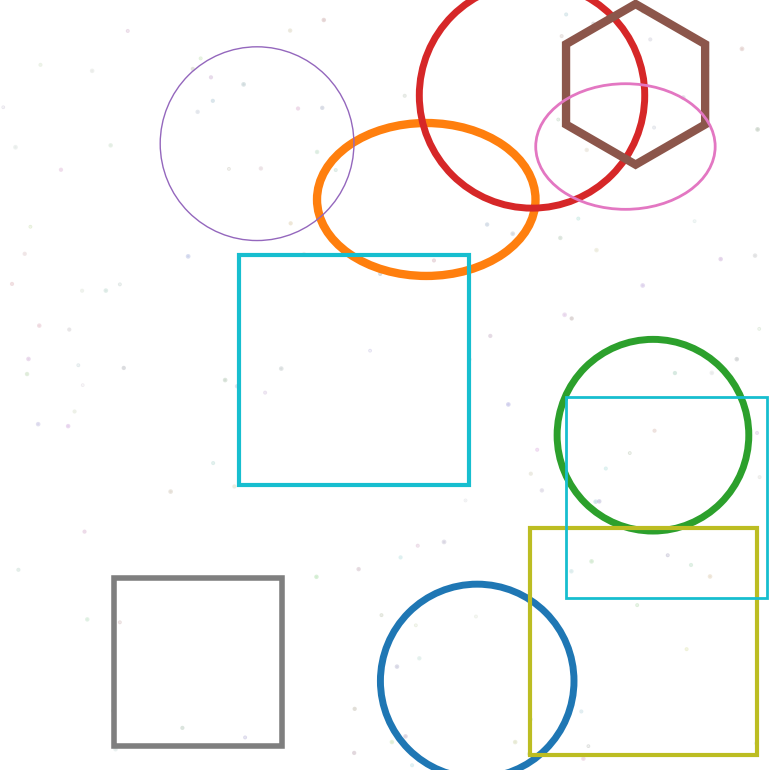[{"shape": "circle", "thickness": 2.5, "radius": 0.63, "center": [0.62, 0.116]}, {"shape": "oval", "thickness": 3, "radius": 0.71, "center": [0.554, 0.741]}, {"shape": "circle", "thickness": 2.5, "radius": 0.62, "center": [0.848, 0.435]}, {"shape": "circle", "thickness": 2.5, "radius": 0.73, "center": [0.691, 0.876]}, {"shape": "circle", "thickness": 0.5, "radius": 0.63, "center": [0.334, 0.813]}, {"shape": "hexagon", "thickness": 3, "radius": 0.52, "center": [0.825, 0.89]}, {"shape": "oval", "thickness": 1, "radius": 0.58, "center": [0.812, 0.81]}, {"shape": "square", "thickness": 2, "radius": 0.55, "center": [0.257, 0.14]}, {"shape": "square", "thickness": 1.5, "radius": 0.74, "center": [0.836, 0.167]}, {"shape": "square", "thickness": 1, "radius": 0.65, "center": [0.865, 0.353]}, {"shape": "square", "thickness": 1.5, "radius": 0.75, "center": [0.46, 0.519]}]